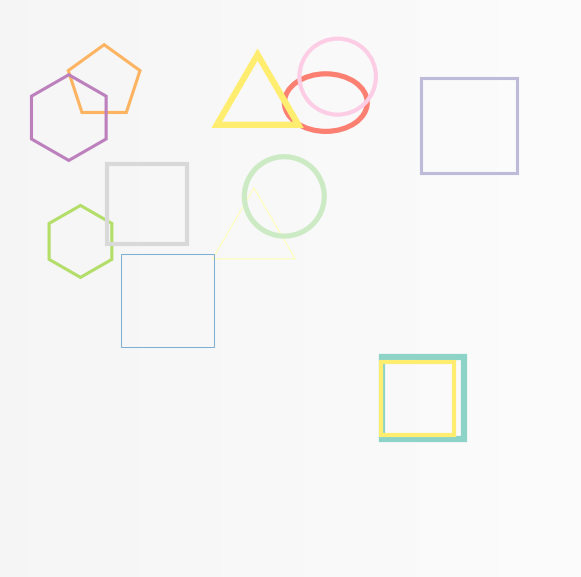[{"shape": "square", "thickness": 3, "radius": 0.35, "center": [0.728, 0.311]}, {"shape": "triangle", "thickness": 0.5, "radius": 0.41, "center": [0.437, 0.592]}, {"shape": "square", "thickness": 1.5, "radius": 0.41, "center": [0.807, 0.782]}, {"shape": "oval", "thickness": 2.5, "radius": 0.36, "center": [0.561, 0.821]}, {"shape": "square", "thickness": 0.5, "radius": 0.4, "center": [0.288, 0.479]}, {"shape": "pentagon", "thickness": 1.5, "radius": 0.32, "center": [0.179, 0.857]}, {"shape": "hexagon", "thickness": 1.5, "radius": 0.31, "center": [0.138, 0.581]}, {"shape": "circle", "thickness": 2, "radius": 0.33, "center": [0.581, 0.866]}, {"shape": "square", "thickness": 2, "radius": 0.35, "center": [0.253, 0.646]}, {"shape": "hexagon", "thickness": 1.5, "radius": 0.37, "center": [0.118, 0.796]}, {"shape": "circle", "thickness": 2.5, "radius": 0.34, "center": [0.489, 0.659]}, {"shape": "square", "thickness": 2, "radius": 0.31, "center": [0.718, 0.309]}, {"shape": "triangle", "thickness": 3, "radius": 0.41, "center": [0.443, 0.823]}]